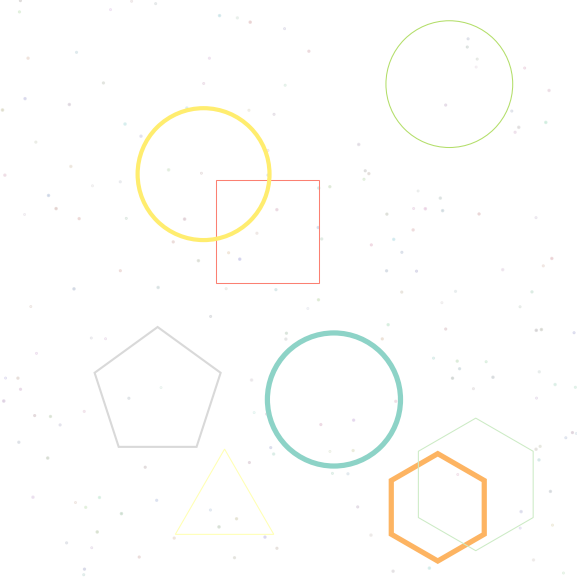[{"shape": "circle", "thickness": 2.5, "radius": 0.58, "center": [0.578, 0.307]}, {"shape": "triangle", "thickness": 0.5, "radius": 0.49, "center": [0.389, 0.123]}, {"shape": "square", "thickness": 0.5, "radius": 0.45, "center": [0.463, 0.599]}, {"shape": "hexagon", "thickness": 2.5, "radius": 0.46, "center": [0.758, 0.121]}, {"shape": "circle", "thickness": 0.5, "radius": 0.55, "center": [0.778, 0.853]}, {"shape": "pentagon", "thickness": 1, "radius": 0.57, "center": [0.273, 0.318]}, {"shape": "hexagon", "thickness": 0.5, "radius": 0.57, "center": [0.824, 0.16]}, {"shape": "circle", "thickness": 2, "radius": 0.57, "center": [0.352, 0.698]}]